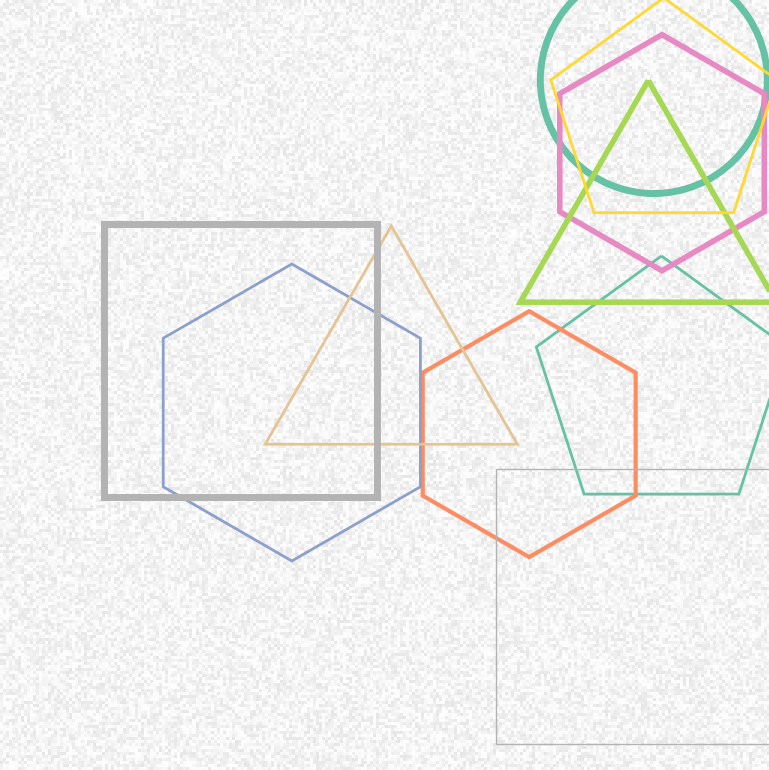[{"shape": "pentagon", "thickness": 1, "radius": 0.85, "center": [0.859, 0.497]}, {"shape": "circle", "thickness": 2.5, "radius": 0.74, "center": [0.849, 0.896]}, {"shape": "hexagon", "thickness": 1.5, "radius": 0.8, "center": [0.687, 0.436]}, {"shape": "hexagon", "thickness": 1, "radius": 0.96, "center": [0.379, 0.464]}, {"shape": "hexagon", "thickness": 2, "radius": 0.77, "center": [0.86, 0.802]}, {"shape": "triangle", "thickness": 2, "radius": 0.96, "center": [0.842, 0.704]}, {"shape": "pentagon", "thickness": 1, "radius": 0.77, "center": [0.862, 0.849]}, {"shape": "triangle", "thickness": 1, "radius": 0.95, "center": [0.508, 0.518]}, {"shape": "square", "thickness": 0.5, "radius": 0.9, "center": [0.824, 0.212]}, {"shape": "square", "thickness": 2.5, "radius": 0.89, "center": [0.312, 0.532]}]